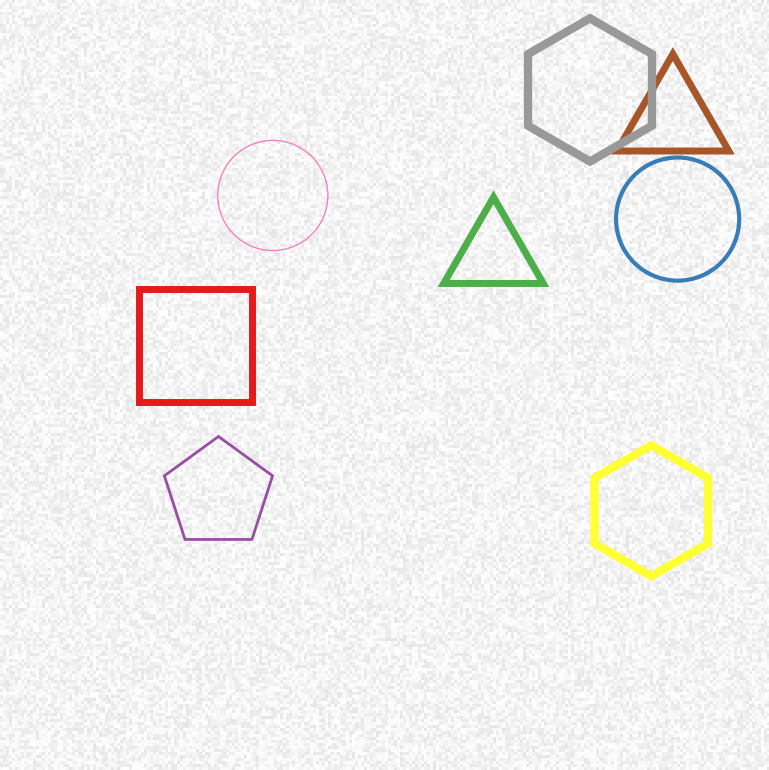[{"shape": "square", "thickness": 2.5, "radius": 0.37, "center": [0.254, 0.551]}, {"shape": "circle", "thickness": 1.5, "radius": 0.4, "center": [0.88, 0.715]}, {"shape": "triangle", "thickness": 2.5, "radius": 0.37, "center": [0.641, 0.669]}, {"shape": "pentagon", "thickness": 1, "radius": 0.37, "center": [0.284, 0.359]}, {"shape": "hexagon", "thickness": 3, "radius": 0.43, "center": [0.846, 0.337]}, {"shape": "triangle", "thickness": 2.5, "radius": 0.42, "center": [0.874, 0.846]}, {"shape": "circle", "thickness": 0.5, "radius": 0.36, "center": [0.354, 0.746]}, {"shape": "hexagon", "thickness": 3, "radius": 0.46, "center": [0.766, 0.883]}]